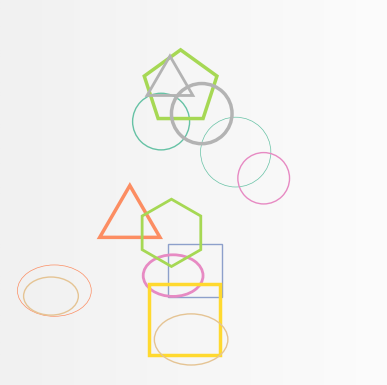[{"shape": "circle", "thickness": 1, "radius": 0.37, "center": [0.416, 0.684]}, {"shape": "circle", "thickness": 0.5, "radius": 0.45, "center": [0.608, 0.605]}, {"shape": "oval", "thickness": 0.5, "radius": 0.48, "center": [0.14, 0.245]}, {"shape": "triangle", "thickness": 2.5, "radius": 0.45, "center": [0.335, 0.428]}, {"shape": "square", "thickness": 1, "radius": 0.35, "center": [0.504, 0.298]}, {"shape": "oval", "thickness": 2, "radius": 0.39, "center": [0.447, 0.284]}, {"shape": "circle", "thickness": 1, "radius": 0.33, "center": [0.68, 0.537]}, {"shape": "pentagon", "thickness": 2.5, "radius": 0.49, "center": [0.466, 0.772]}, {"shape": "hexagon", "thickness": 2, "radius": 0.44, "center": [0.442, 0.395]}, {"shape": "square", "thickness": 2.5, "radius": 0.46, "center": [0.477, 0.171]}, {"shape": "oval", "thickness": 1, "radius": 0.35, "center": [0.132, 0.231]}, {"shape": "oval", "thickness": 1, "radius": 0.47, "center": [0.493, 0.118]}, {"shape": "circle", "thickness": 2.5, "radius": 0.39, "center": [0.521, 0.705]}, {"shape": "triangle", "thickness": 2, "radius": 0.34, "center": [0.439, 0.786]}]